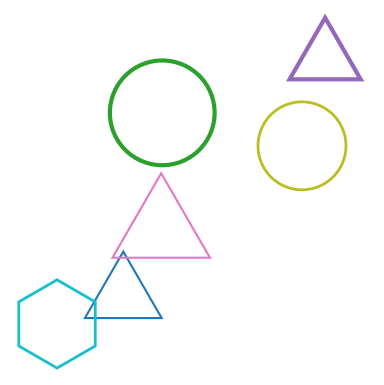[{"shape": "triangle", "thickness": 1.5, "radius": 0.58, "center": [0.32, 0.231]}, {"shape": "circle", "thickness": 3, "radius": 0.68, "center": [0.421, 0.707]}, {"shape": "triangle", "thickness": 3, "radius": 0.53, "center": [0.844, 0.847]}, {"shape": "triangle", "thickness": 1.5, "radius": 0.73, "center": [0.419, 0.404]}, {"shape": "circle", "thickness": 2, "radius": 0.57, "center": [0.784, 0.621]}, {"shape": "hexagon", "thickness": 2, "radius": 0.57, "center": [0.148, 0.159]}]